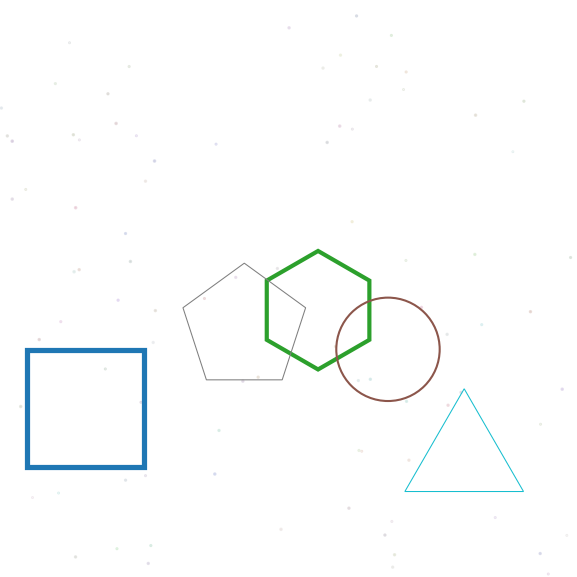[{"shape": "square", "thickness": 2.5, "radius": 0.51, "center": [0.149, 0.292]}, {"shape": "hexagon", "thickness": 2, "radius": 0.51, "center": [0.551, 0.462]}, {"shape": "circle", "thickness": 1, "radius": 0.45, "center": [0.672, 0.394]}, {"shape": "pentagon", "thickness": 0.5, "radius": 0.56, "center": [0.423, 0.432]}, {"shape": "triangle", "thickness": 0.5, "radius": 0.59, "center": [0.804, 0.207]}]